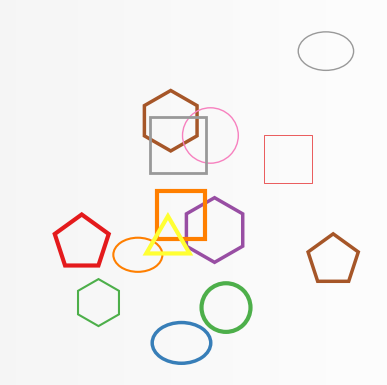[{"shape": "square", "thickness": 0.5, "radius": 0.31, "center": [0.743, 0.587]}, {"shape": "pentagon", "thickness": 3, "radius": 0.37, "center": [0.211, 0.37]}, {"shape": "oval", "thickness": 2.5, "radius": 0.38, "center": [0.468, 0.109]}, {"shape": "hexagon", "thickness": 1.5, "radius": 0.31, "center": [0.254, 0.214]}, {"shape": "circle", "thickness": 3, "radius": 0.32, "center": [0.583, 0.201]}, {"shape": "hexagon", "thickness": 2.5, "radius": 0.42, "center": [0.554, 0.403]}, {"shape": "oval", "thickness": 1.5, "radius": 0.32, "center": [0.356, 0.338]}, {"shape": "square", "thickness": 3, "radius": 0.31, "center": [0.468, 0.442]}, {"shape": "triangle", "thickness": 3, "radius": 0.32, "center": [0.433, 0.374]}, {"shape": "hexagon", "thickness": 2.5, "radius": 0.39, "center": [0.441, 0.686]}, {"shape": "pentagon", "thickness": 2.5, "radius": 0.34, "center": [0.86, 0.324]}, {"shape": "circle", "thickness": 1, "radius": 0.36, "center": [0.543, 0.648]}, {"shape": "square", "thickness": 2, "radius": 0.36, "center": [0.459, 0.622]}, {"shape": "oval", "thickness": 1, "radius": 0.36, "center": [0.841, 0.867]}]